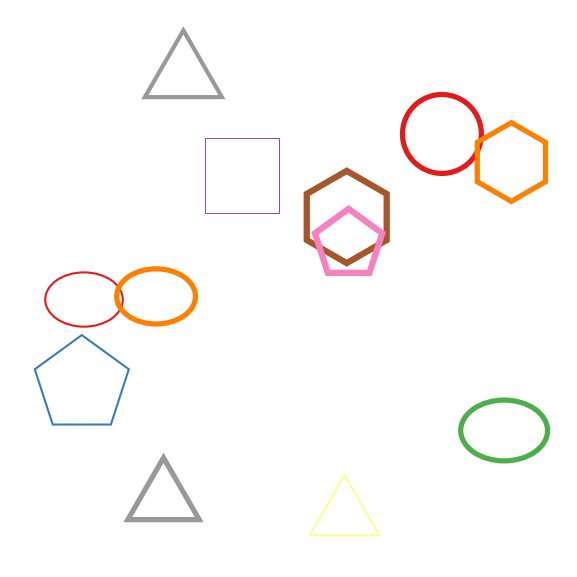[{"shape": "oval", "thickness": 1, "radius": 0.34, "center": [0.145, 0.48]}, {"shape": "circle", "thickness": 2.5, "radius": 0.34, "center": [0.765, 0.767]}, {"shape": "pentagon", "thickness": 1, "radius": 0.43, "center": [0.142, 0.333]}, {"shape": "oval", "thickness": 2.5, "radius": 0.38, "center": [0.873, 0.254]}, {"shape": "square", "thickness": 0.5, "radius": 0.32, "center": [0.419, 0.695]}, {"shape": "oval", "thickness": 2.5, "radius": 0.34, "center": [0.27, 0.486]}, {"shape": "hexagon", "thickness": 2.5, "radius": 0.34, "center": [0.885, 0.719]}, {"shape": "triangle", "thickness": 0.5, "radius": 0.35, "center": [0.597, 0.107]}, {"shape": "hexagon", "thickness": 3, "radius": 0.4, "center": [0.6, 0.623]}, {"shape": "pentagon", "thickness": 3, "radius": 0.31, "center": [0.604, 0.576]}, {"shape": "triangle", "thickness": 2, "radius": 0.39, "center": [0.318, 0.869]}, {"shape": "triangle", "thickness": 2.5, "radius": 0.36, "center": [0.283, 0.135]}]